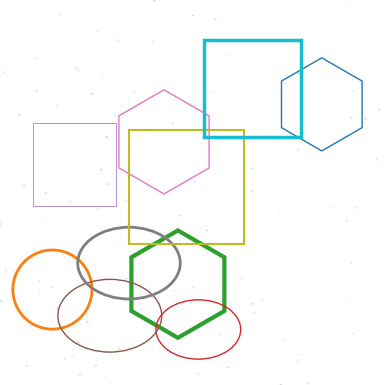[{"shape": "hexagon", "thickness": 1, "radius": 0.6, "center": [0.836, 0.729]}, {"shape": "circle", "thickness": 2, "radius": 0.51, "center": [0.136, 0.248]}, {"shape": "hexagon", "thickness": 3, "radius": 0.7, "center": [0.462, 0.262]}, {"shape": "oval", "thickness": 1, "radius": 0.55, "center": [0.515, 0.144]}, {"shape": "square", "thickness": 0.5, "radius": 0.54, "center": [0.194, 0.572]}, {"shape": "oval", "thickness": 1, "radius": 0.67, "center": [0.285, 0.18]}, {"shape": "hexagon", "thickness": 1, "radius": 0.68, "center": [0.426, 0.631]}, {"shape": "oval", "thickness": 2, "radius": 0.67, "center": [0.335, 0.317]}, {"shape": "square", "thickness": 1.5, "radius": 0.74, "center": [0.484, 0.515]}, {"shape": "square", "thickness": 2.5, "radius": 0.63, "center": [0.656, 0.771]}]